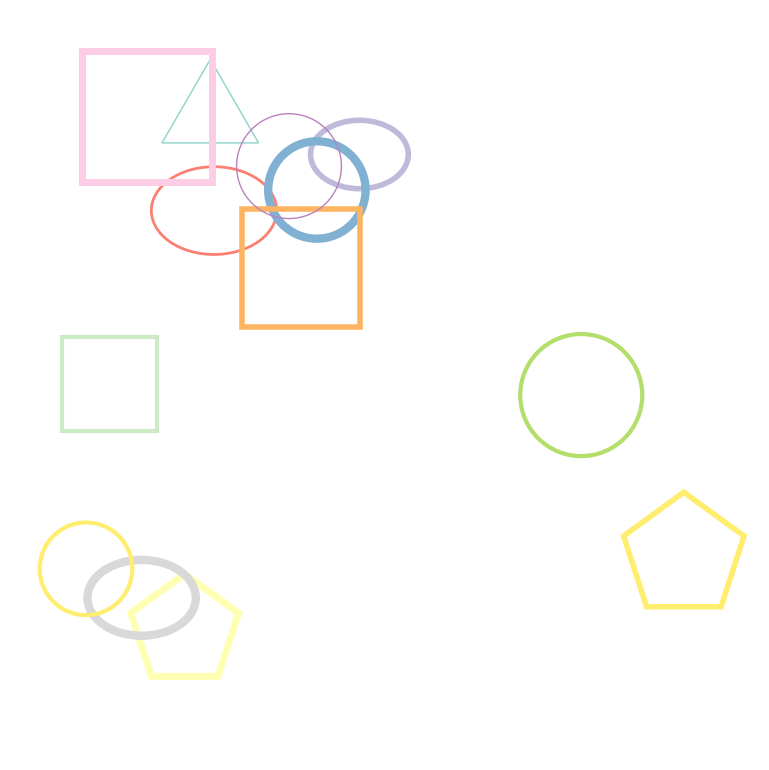[{"shape": "triangle", "thickness": 0.5, "radius": 0.36, "center": [0.273, 0.851]}, {"shape": "pentagon", "thickness": 2.5, "radius": 0.37, "center": [0.24, 0.181]}, {"shape": "oval", "thickness": 2, "radius": 0.32, "center": [0.467, 0.799]}, {"shape": "oval", "thickness": 1, "radius": 0.41, "center": [0.278, 0.726]}, {"shape": "circle", "thickness": 3, "radius": 0.32, "center": [0.412, 0.753]}, {"shape": "square", "thickness": 2, "radius": 0.38, "center": [0.391, 0.652]}, {"shape": "circle", "thickness": 1.5, "radius": 0.4, "center": [0.755, 0.487]}, {"shape": "square", "thickness": 2.5, "radius": 0.42, "center": [0.191, 0.849]}, {"shape": "oval", "thickness": 3, "radius": 0.35, "center": [0.184, 0.224]}, {"shape": "circle", "thickness": 0.5, "radius": 0.34, "center": [0.375, 0.784]}, {"shape": "square", "thickness": 1.5, "radius": 0.31, "center": [0.142, 0.501]}, {"shape": "pentagon", "thickness": 2, "radius": 0.41, "center": [0.888, 0.279]}, {"shape": "circle", "thickness": 1.5, "radius": 0.3, "center": [0.112, 0.261]}]